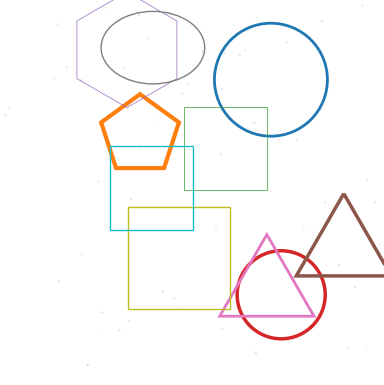[{"shape": "circle", "thickness": 2, "radius": 0.73, "center": [0.704, 0.793]}, {"shape": "pentagon", "thickness": 3, "radius": 0.53, "center": [0.364, 0.649]}, {"shape": "square", "thickness": 0.5, "radius": 0.54, "center": [0.585, 0.614]}, {"shape": "circle", "thickness": 2.5, "radius": 0.57, "center": [0.73, 0.234]}, {"shape": "hexagon", "thickness": 0.5, "radius": 0.75, "center": [0.33, 0.871]}, {"shape": "triangle", "thickness": 2.5, "radius": 0.71, "center": [0.893, 0.355]}, {"shape": "triangle", "thickness": 2, "radius": 0.71, "center": [0.693, 0.249]}, {"shape": "oval", "thickness": 1, "radius": 0.67, "center": [0.397, 0.876]}, {"shape": "square", "thickness": 1, "radius": 0.66, "center": [0.466, 0.33]}, {"shape": "square", "thickness": 1, "radius": 0.54, "center": [0.394, 0.512]}]